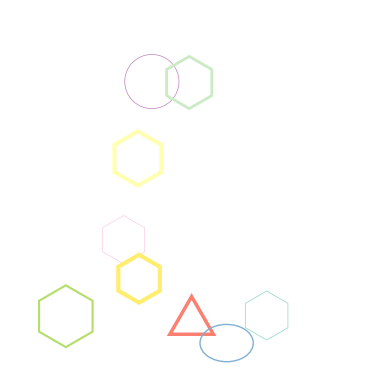[{"shape": "hexagon", "thickness": 0.5, "radius": 0.32, "center": [0.693, 0.18]}, {"shape": "hexagon", "thickness": 3, "radius": 0.35, "center": [0.358, 0.588]}, {"shape": "triangle", "thickness": 2.5, "radius": 0.33, "center": [0.498, 0.164]}, {"shape": "oval", "thickness": 1, "radius": 0.35, "center": [0.589, 0.109]}, {"shape": "hexagon", "thickness": 1.5, "radius": 0.4, "center": [0.171, 0.179]}, {"shape": "hexagon", "thickness": 0.5, "radius": 0.31, "center": [0.321, 0.377]}, {"shape": "circle", "thickness": 0.5, "radius": 0.35, "center": [0.394, 0.788]}, {"shape": "hexagon", "thickness": 2, "radius": 0.34, "center": [0.492, 0.786]}, {"shape": "hexagon", "thickness": 3, "radius": 0.31, "center": [0.361, 0.276]}]